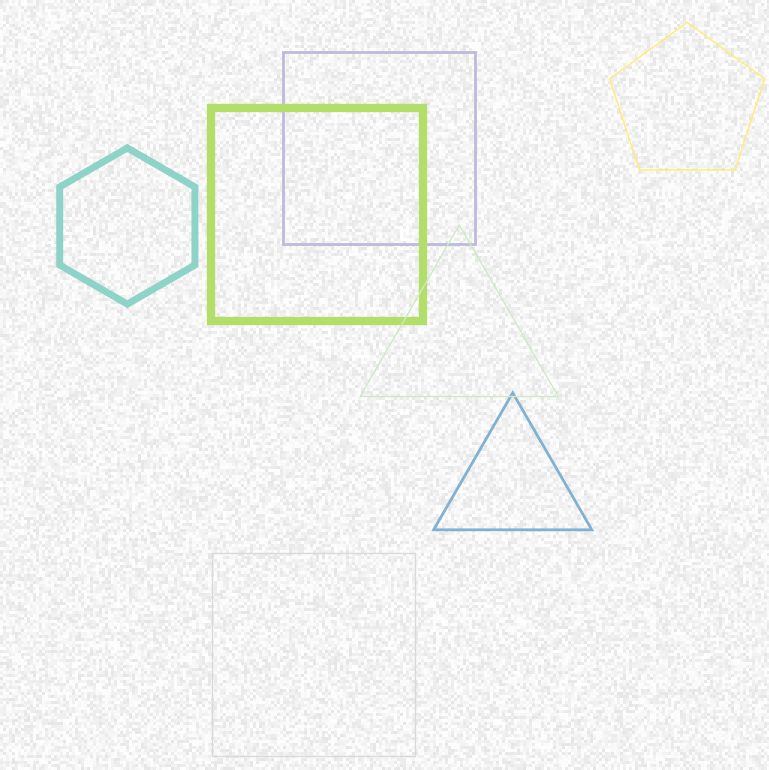[{"shape": "hexagon", "thickness": 2.5, "radius": 0.51, "center": [0.165, 0.706]}, {"shape": "square", "thickness": 1, "radius": 0.62, "center": [0.492, 0.807]}, {"shape": "triangle", "thickness": 1, "radius": 0.59, "center": [0.666, 0.371]}, {"shape": "square", "thickness": 3, "radius": 0.69, "center": [0.411, 0.722]}, {"shape": "square", "thickness": 0.5, "radius": 0.66, "center": [0.407, 0.15]}, {"shape": "triangle", "thickness": 0.5, "radius": 0.74, "center": [0.596, 0.559]}, {"shape": "pentagon", "thickness": 0.5, "radius": 0.53, "center": [0.892, 0.865]}]